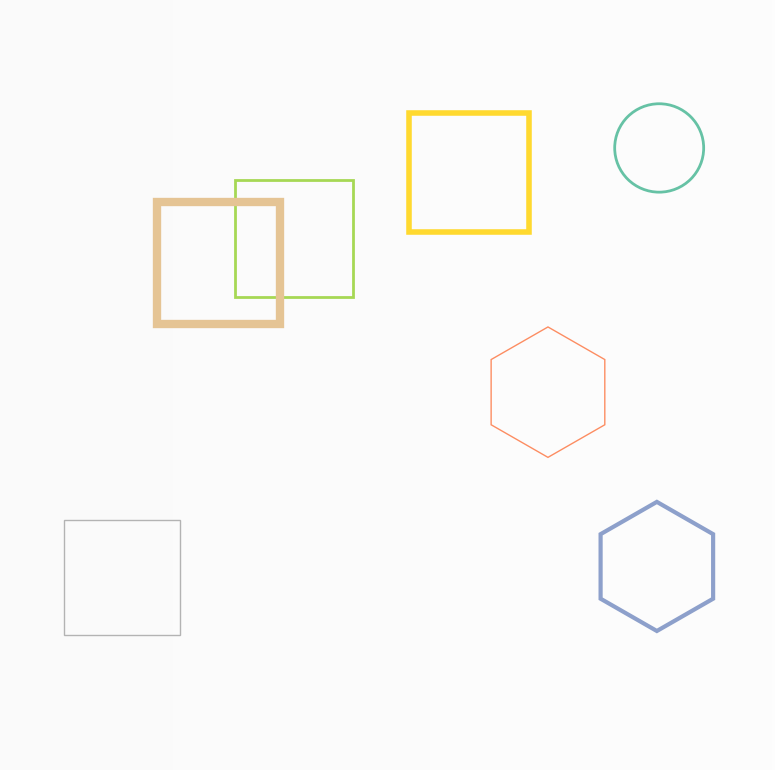[{"shape": "circle", "thickness": 1, "radius": 0.29, "center": [0.851, 0.808]}, {"shape": "hexagon", "thickness": 0.5, "radius": 0.42, "center": [0.707, 0.491]}, {"shape": "hexagon", "thickness": 1.5, "radius": 0.42, "center": [0.848, 0.264]}, {"shape": "square", "thickness": 1, "radius": 0.38, "center": [0.379, 0.69]}, {"shape": "square", "thickness": 2, "radius": 0.39, "center": [0.605, 0.776]}, {"shape": "square", "thickness": 3, "radius": 0.4, "center": [0.282, 0.658]}, {"shape": "square", "thickness": 0.5, "radius": 0.37, "center": [0.157, 0.25]}]